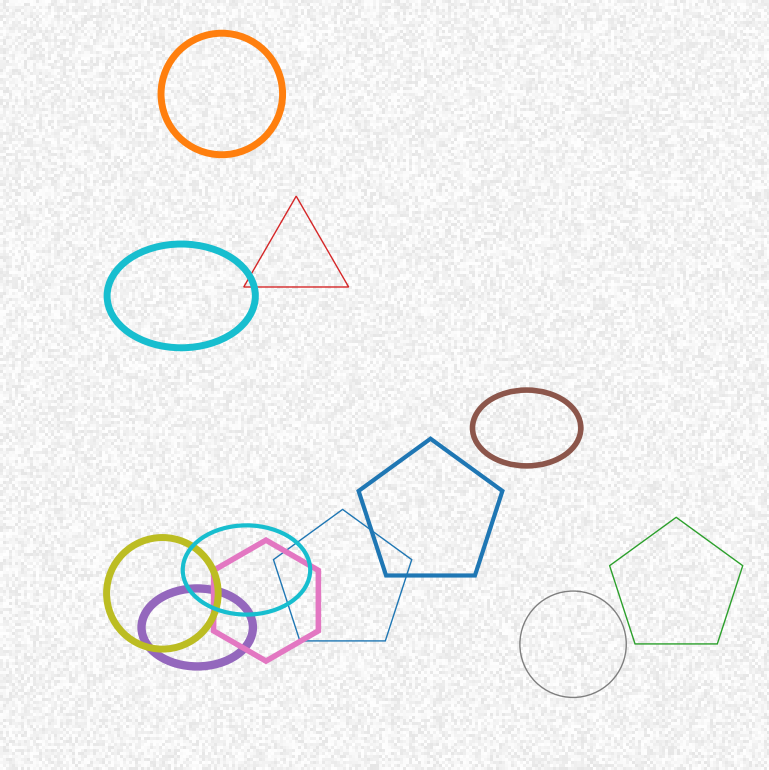[{"shape": "pentagon", "thickness": 1.5, "radius": 0.49, "center": [0.559, 0.332]}, {"shape": "pentagon", "thickness": 0.5, "radius": 0.47, "center": [0.445, 0.244]}, {"shape": "circle", "thickness": 2.5, "radius": 0.39, "center": [0.288, 0.878]}, {"shape": "pentagon", "thickness": 0.5, "radius": 0.45, "center": [0.878, 0.237]}, {"shape": "triangle", "thickness": 0.5, "radius": 0.39, "center": [0.385, 0.667]}, {"shape": "oval", "thickness": 3, "radius": 0.36, "center": [0.256, 0.185]}, {"shape": "oval", "thickness": 2, "radius": 0.35, "center": [0.684, 0.444]}, {"shape": "hexagon", "thickness": 2, "radius": 0.39, "center": [0.345, 0.22]}, {"shape": "circle", "thickness": 0.5, "radius": 0.35, "center": [0.744, 0.163]}, {"shape": "circle", "thickness": 2.5, "radius": 0.36, "center": [0.211, 0.229]}, {"shape": "oval", "thickness": 1.5, "radius": 0.41, "center": [0.32, 0.26]}, {"shape": "oval", "thickness": 2.5, "radius": 0.48, "center": [0.235, 0.616]}]